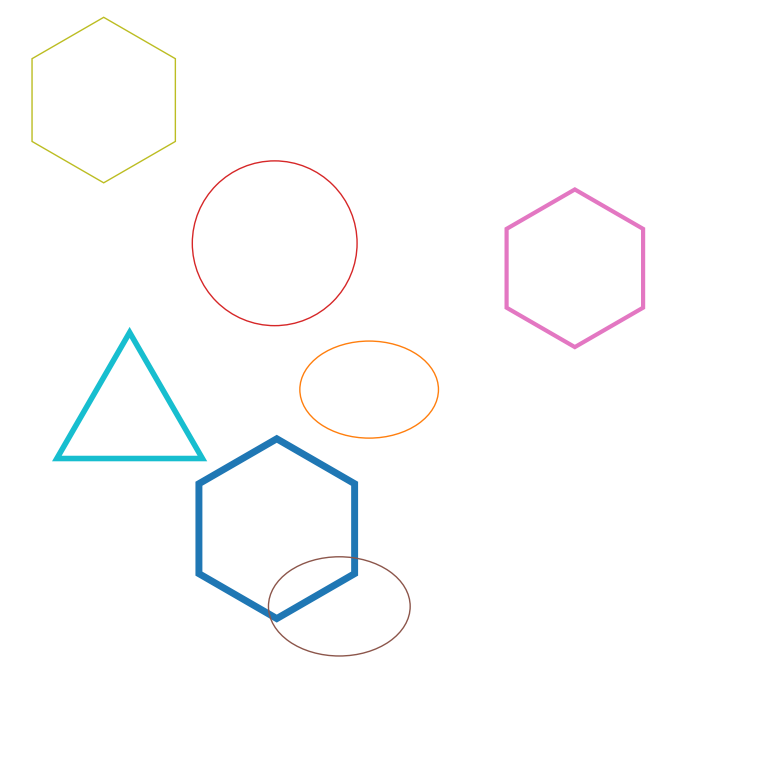[{"shape": "hexagon", "thickness": 2.5, "radius": 0.58, "center": [0.359, 0.313]}, {"shape": "oval", "thickness": 0.5, "radius": 0.45, "center": [0.479, 0.494]}, {"shape": "circle", "thickness": 0.5, "radius": 0.53, "center": [0.357, 0.684]}, {"shape": "oval", "thickness": 0.5, "radius": 0.46, "center": [0.441, 0.212]}, {"shape": "hexagon", "thickness": 1.5, "radius": 0.51, "center": [0.747, 0.652]}, {"shape": "hexagon", "thickness": 0.5, "radius": 0.54, "center": [0.135, 0.87]}, {"shape": "triangle", "thickness": 2, "radius": 0.55, "center": [0.168, 0.459]}]